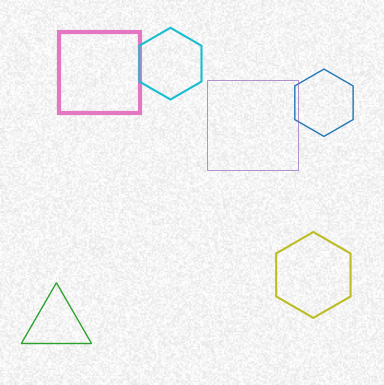[{"shape": "hexagon", "thickness": 1, "radius": 0.44, "center": [0.841, 0.733]}, {"shape": "triangle", "thickness": 1, "radius": 0.53, "center": [0.147, 0.16]}, {"shape": "square", "thickness": 0.5, "radius": 0.59, "center": [0.657, 0.675]}, {"shape": "square", "thickness": 3, "radius": 0.53, "center": [0.259, 0.812]}, {"shape": "hexagon", "thickness": 1.5, "radius": 0.56, "center": [0.814, 0.286]}, {"shape": "hexagon", "thickness": 1.5, "radius": 0.47, "center": [0.443, 0.835]}]